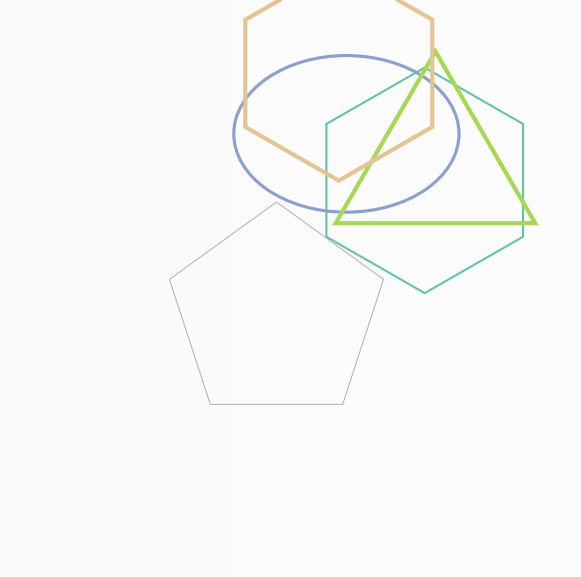[{"shape": "hexagon", "thickness": 1, "radius": 0.98, "center": [0.731, 0.687]}, {"shape": "oval", "thickness": 1.5, "radius": 0.97, "center": [0.596, 0.767]}, {"shape": "triangle", "thickness": 2, "radius": 0.99, "center": [0.749, 0.712]}, {"shape": "hexagon", "thickness": 2, "radius": 0.93, "center": [0.583, 0.872]}, {"shape": "pentagon", "thickness": 0.5, "radius": 0.97, "center": [0.476, 0.456]}]